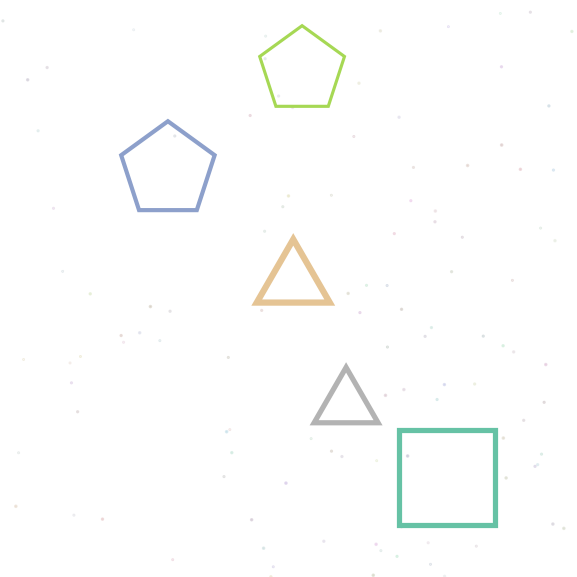[{"shape": "square", "thickness": 2.5, "radius": 0.41, "center": [0.774, 0.172]}, {"shape": "pentagon", "thickness": 2, "radius": 0.43, "center": [0.291, 0.704]}, {"shape": "pentagon", "thickness": 1.5, "radius": 0.39, "center": [0.523, 0.877]}, {"shape": "triangle", "thickness": 3, "radius": 0.36, "center": [0.508, 0.512]}, {"shape": "triangle", "thickness": 2.5, "radius": 0.32, "center": [0.599, 0.299]}]